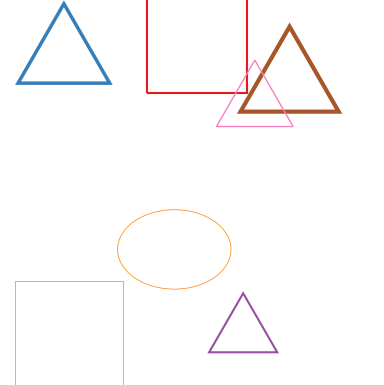[{"shape": "square", "thickness": 1.5, "radius": 0.65, "center": [0.512, 0.888]}, {"shape": "triangle", "thickness": 2.5, "radius": 0.69, "center": [0.166, 0.853]}, {"shape": "triangle", "thickness": 1.5, "radius": 0.51, "center": [0.632, 0.136]}, {"shape": "oval", "thickness": 0.5, "radius": 0.74, "center": [0.453, 0.352]}, {"shape": "triangle", "thickness": 3, "radius": 0.74, "center": [0.752, 0.784]}, {"shape": "triangle", "thickness": 1, "radius": 0.57, "center": [0.662, 0.729]}, {"shape": "square", "thickness": 0.5, "radius": 0.7, "center": [0.178, 0.129]}]